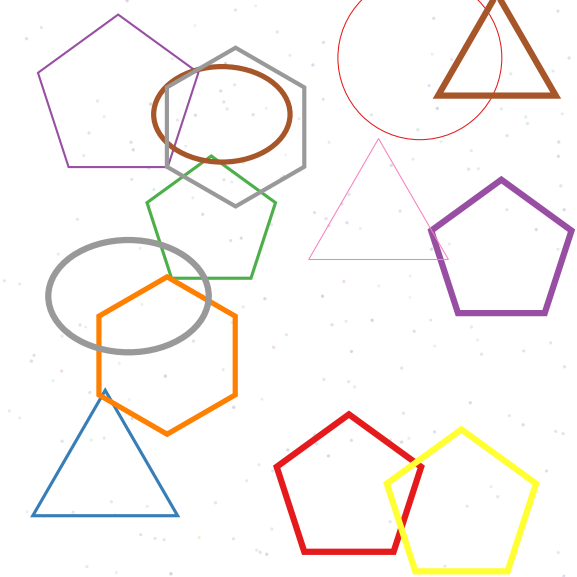[{"shape": "circle", "thickness": 0.5, "radius": 0.71, "center": [0.727, 0.899]}, {"shape": "pentagon", "thickness": 3, "radius": 0.66, "center": [0.604, 0.15]}, {"shape": "triangle", "thickness": 1.5, "radius": 0.72, "center": [0.182, 0.179]}, {"shape": "pentagon", "thickness": 1.5, "radius": 0.58, "center": [0.366, 0.612]}, {"shape": "pentagon", "thickness": 1, "radius": 0.73, "center": [0.205, 0.828]}, {"shape": "pentagon", "thickness": 3, "radius": 0.64, "center": [0.868, 0.56]}, {"shape": "hexagon", "thickness": 2.5, "radius": 0.68, "center": [0.289, 0.383]}, {"shape": "pentagon", "thickness": 3, "radius": 0.68, "center": [0.799, 0.12]}, {"shape": "triangle", "thickness": 3, "radius": 0.59, "center": [0.86, 0.892]}, {"shape": "oval", "thickness": 2.5, "radius": 0.59, "center": [0.384, 0.801]}, {"shape": "triangle", "thickness": 0.5, "radius": 0.7, "center": [0.656, 0.62]}, {"shape": "oval", "thickness": 3, "radius": 0.69, "center": [0.223, 0.486]}, {"shape": "hexagon", "thickness": 2, "radius": 0.69, "center": [0.408, 0.779]}]